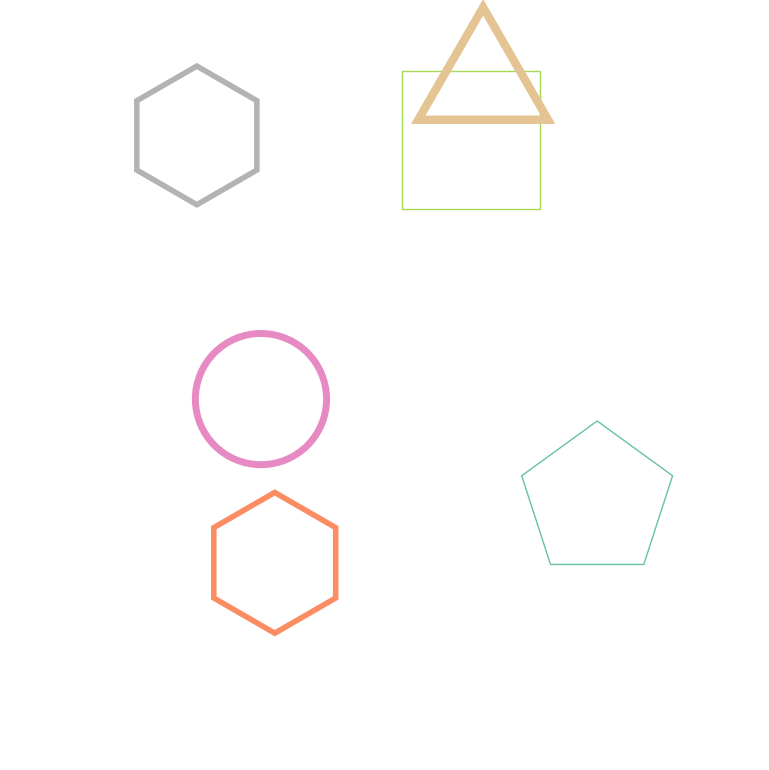[{"shape": "pentagon", "thickness": 0.5, "radius": 0.52, "center": [0.776, 0.35]}, {"shape": "hexagon", "thickness": 2, "radius": 0.46, "center": [0.357, 0.269]}, {"shape": "circle", "thickness": 2.5, "radius": 0.43, "center": [0.339, 0.482]}, {"shape": "square", "thickness": 0.5, "radius": 0.45, "center": [0.611, 0.818]}, {"shape": "triangle", "thickness": 3, "radius": 0.49, "center": [0.627, 0.893]}, {"shape": "hexagon", "thickness": 2, "radius": 0.45, "center": [0.256, 0.824]}]